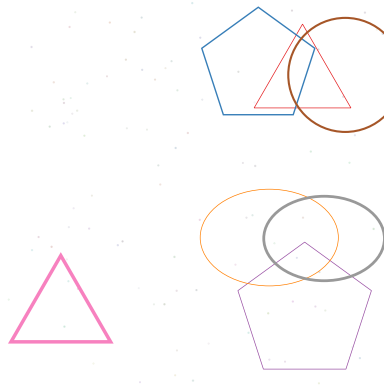[{"shape": "triangle", "thickness": 0.5, "radius": 0.73, "center": [0.786, 0.792]}, {"shape": "pentagon", "thickness": 1, "radius": 0.77, "center": [0.671, 0.827]}, {"shape": "pentagon", "thickness": 0.5, "radius": 0.91, "center": [0.791, 0.189]}, {"shape": "oval", "thickness": 0.5, "radius": 0.9, "center": [0.699, 0.383]}, {"shape": "circle", "thickness": 1.5, "radius": 0.74, "center": [0.897, 0.805]}, {"shape": "triangle", "thickness": 2.5, "radius": 0.75, "center": [0.158, 0.187]}, {"shape": "oval", "thickness": 2, "radius": 0.78, "center": [0.842, 0.381]}]